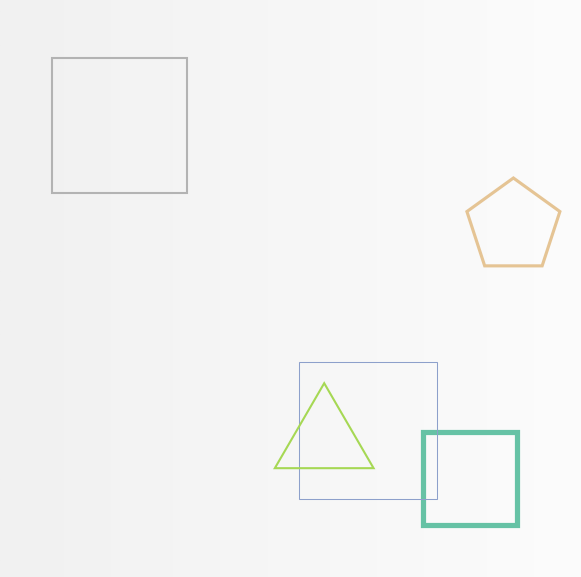[{"shape": "square", "thickness": 2.5, "radius": 0.4, "center": [0.808, 0.17]}, {"shape": "square", "thickness": 0.5, "radius": 0.6, "center": [0.634, 0.254]}, {"shape": "triangle", "thickness": 1, "radius": 0.49, "center": [0.558, 0.237]}, {"shape": "pentagon", "thickness": 1.5, "radius": 0.42, "center": [0.883, 0.607]}, {"shape": "square", "thickness": 1, "radius": 0.58, "center": [0.205, 0.782]}]